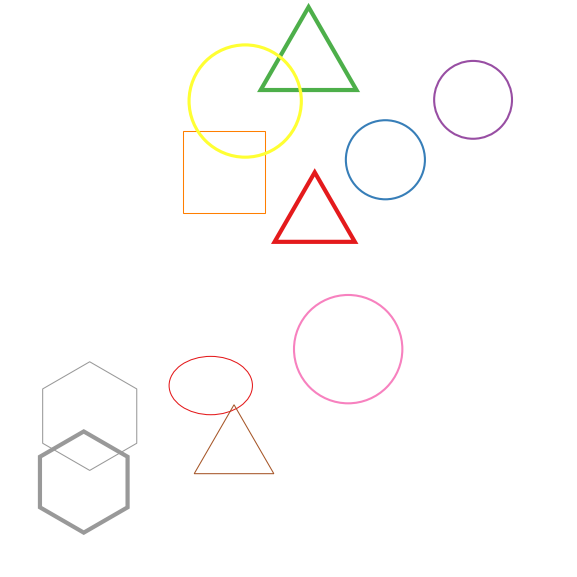[{"shape": "oval", "thickness": 0.5, "radius": 0.36, "center": [0.365, 0.332]}, {"shape": "triangle", "thickness": 2, "radius": 0.4, "center": [0.545, 0.62]}, {"shape": "circle", "thickness": 1, "radius": 0.34, "center": [0.667, 0.722]}, {"shape": "triangle", "thickness": 2, "radius": 0.48, "center": [0.534, 0.891]}, {"shape": "circle", "thickness": 1, "radius": 0.34, "center": [0.819, 0.826]}, {"shape": "square", "thickness": 0.5, "radius": 0.36, "center": [0.388, 0.701]}, {"shape": "circle", "thickness": 1.5, "radius": 0.49, "center": [0.425, 0.824]}, {"shape": "triangle", "thickness": 0.5, "radius": 0.4, "center": [0.405, 0.219]}, {"shape": "circle", "thickness": 1, "radius": 0.47, "center": [0.603, 0.395]}, {"shape": "hexagon", "thickness": 2, "radius": 0.44, "center": [0.145, 0.164]}, {"shape": "hexagon", "thickness": 0.5, "radius": 0.47, "center": [0.155, 0.279]}]